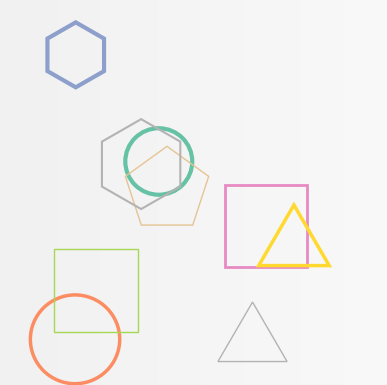[{"shape": "circle", "thickness": 3, "radius": 0.43, "center": [0.41, 0.581]}, {"shape": "circle", "thickness": 2.5, "radius": 0.58, "center": [0.194, 0.119]}, {"shape": "hexagon", "thickness": 3, "radius": 0.42, "center": [0.195, 0.858]}, {"shape": "square", "thickness": 2, "radius": 0.53, "center": [0.686, 0.412]}, {"shape": "square", "thickness": 1, "radius": 0.54, "center": [0.247, 0.246]}, {"shape": "triangle", "thickness": 2.5, "radius": 0.52, "center": [0.759, 0.363]}, {"shape": "pentagon", "thickness": 1, "radius": 0.57, "center": [0.431, 0.507]}, {"shape": "hexagon", "thickness": 1.5, "radius": 0.58, "center": [0.364, 0.574]}, {"shape": "triangle", "thickness": 1, "radius": 0.51, "center": [0.652, 0.112]}]